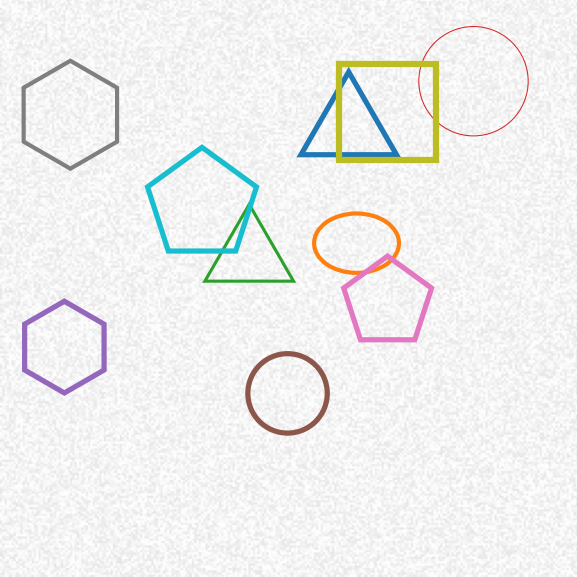[{"shape": "triangle", "thickness": 2.5, "radius": 0.48, "center": [0.604, 0.779]}, {"shape": "oval", "thickness": 2, "radius": 0.37, "center": [0.617, 0.578]}, {"shape": "triangle", "thickness": 1.5, "radius": 0.44, "center": [0.432, 0.557]}, {"shape": "circle", "thickness": 0.5, "radius": 0.47, "center": [0.82, 0.859]}, {"shape": "hexagon", "thickness": 2.5, "radius": 0.4, "center": [0.111, 0.398]}, {"shape": "circle", "thickness": 2.5, "radius": 0.34, "center": [0.498, 0.318]}, {"shape": "pentagon", "thickness": 2.5, "radius": 0.4, "center": [0.671, 0.476]}, {"shape": "hexagon", "thickness": 2, "radius": 0.47, "center": [0.122, 0.8]}, {"shape": "square", "thickness": 3, "radius": 0.42, "center": [0.671, 0.805]}, {"shape": "pentagon", "thickness": 2.5, "radius": 0.5, "center": [0.35, 0.645]}]